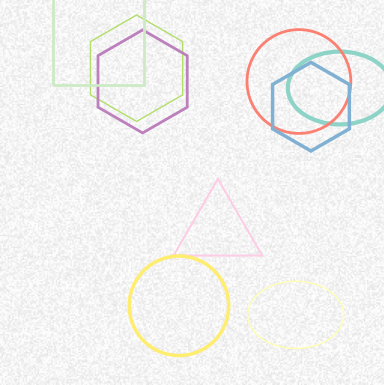[{"shape": "oval", "thickness": 3, "radius": 0.68, "center": [0.883, 0.771]}, {"shape": "oval", "thickness": 1, "radius": 0.62, "center": [0.768, 0.182]}, {"shape": "circle", "thickness": 2, "radius": 0.67, "center": [0.776, 0.788]}, {"shape": "hexagon", "thickness": 2.5, "radius": 0.58, "center": [0.808, 0.723]}, {"shape": "hexagon", "thickness": 1, "radius": 0.69, "center": [0.355, 0.823]}, {"shape": "triangle", "thickness": 1.5, "radius": 0.66, "center": [0.566, 0.403]}, {"shape": "hexagon", "thickness": 2, "radius": 0.67, "center": [0.37, 0.788]}, {"shape": "square", "thickness": 2, "radius": 0.59, "center": [0.256, 0.897]}, {"shape": "circle", "thickness": 2.5, "radius": 0.65, "center": [0.465, 0.206]}]